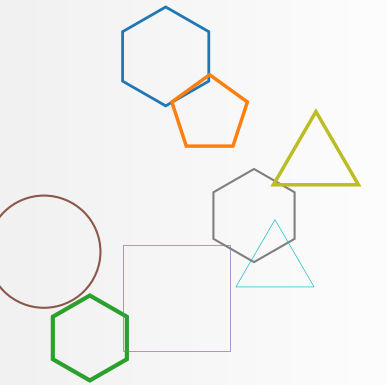[{"shape": "hexagon", "thickness": 2, "radius": 0.64, "center": [0.428, 0.853]}, {"shape": "pentagon", "thickness": 2.5, "radius": 0.51, "center": [0.541, 0.703]}, {"shape": "hexagon", "thickness": 3, "radius": 0.55, "center": [0.232, 0.122]}, {"shape": "square", "thickness": 0.5, "radius": 0.69, "center": [0.456, 0.225]}, {"shape": "circle", "thickness": 1.5, "radius": 0.73, "center": [0.113, 0.346]}, {"shape": "hexagon", "thickness": 1.5, "radius": 0.6, "center": [0.656, 0.44]}, {"shape": "triangle", "thickness": 2.5, "radius": 0.63, "center": [0.815, 0.583]}, {"shape": "triangle", "thickness": 0.5, "radius": 0.58, "center": [0.71, 0.313]}]